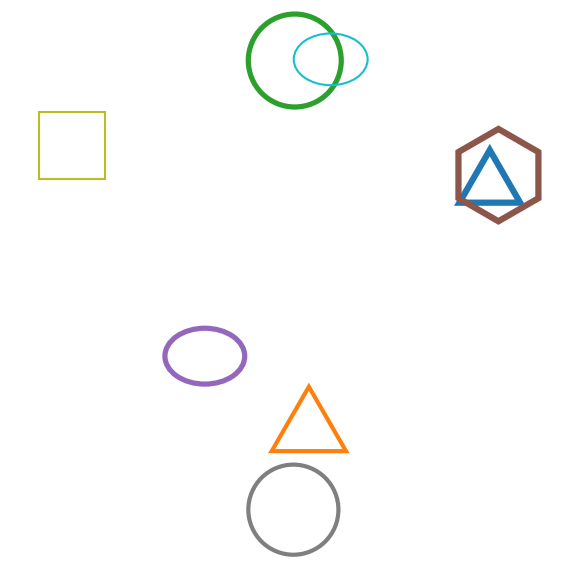[{"shape": "triangle", "thickness": 3, "radius": 0.3, "center": [0.848, 0.679]}, {"shape": "triangle", "thickness": 2, "radius": 0.37, "center": [0.535, 0.255]}, {"shape": "circle", "thickness": 2.5, "radius": 0.4, "center": [0.51, 0.894]}, {"shape": "oval", "thickness": 2.5, "radius": 0.35, "center": [0.355, 0.382]}, {"shape": "hexagon", "thickness": 3, "radius": 0.4, "center": [0.863, 0.696]}, {"shape": "circle", "thickness": 2, "radius": 0.39, "center": [0.508, 0.117]}, {"shape": "square", "thickness": 1, "radius": 0.29, "center": [0.125, 0.747]}, {"shape": "oval", "thickness": 1, "radius": 0.32, "center": [0.573, 0.896]}]